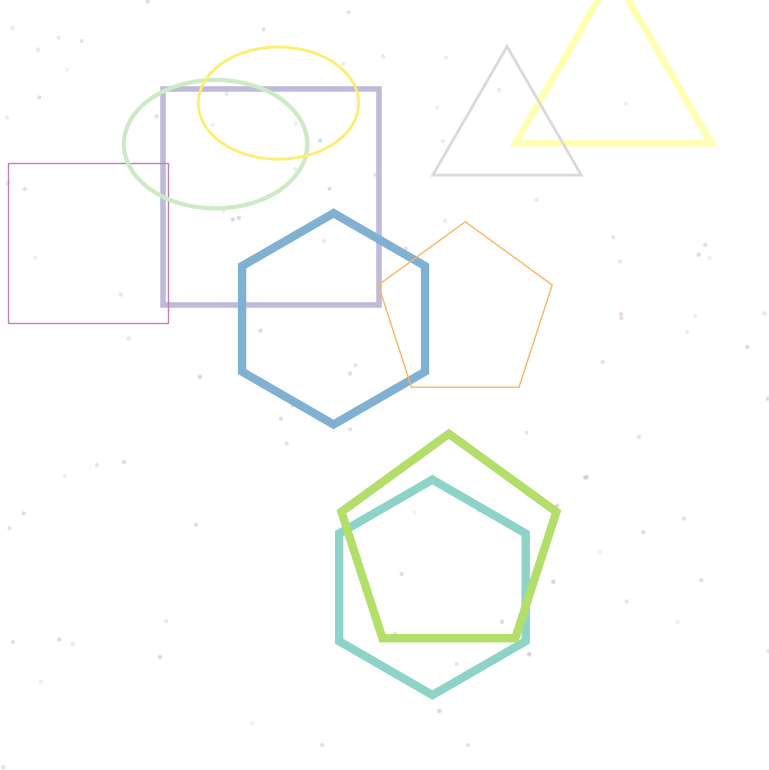[{"shape": "hexagon", "thickness": 3, "radius": 0.7, "center": [0.562, 0.237]}, {"shape": "triangle", "thickness": 2.5, "radius": 0.73, "center": [0.797, 0.887]}, {"shape": "square", "thickness": 2, "radius": 0.7, "center": [0.352, 0.744]}, {"shape": "hexagon", "thickness": 3, "radius": 0.69, "center": [0.433, 0.586]}, {"shape": "pentagon", "thickness": 0.5, "radius": 0.59, "center": [0.604, 0.593]}, {"shape": "pentagon", "thickness": 3, "radius": 0.73, "center": [0.583, 0.29]}, {"shape": "triangle", "thickness": 1, "radius": 0.56, "center": [0.659, 0.828]}, {"shape": "square", "thickness": 0.5, "radius": 0.52, "center": [0.114, 0.684]}, {"shape": "oval", "thickness": 1.5, "radius": 0.6, "center": [0.28, 0.813]}, {"shape": "oval", "thickness": 1, "radius": 0.52, "center": [0.362, 0.866]}]